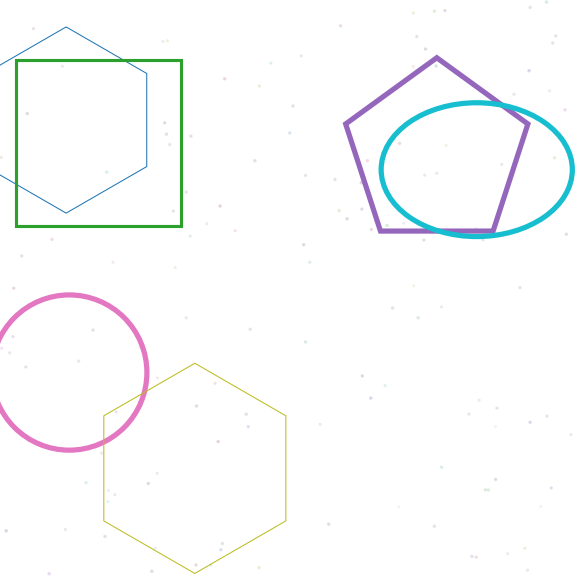[{"shape": "hexagon", "thickness": 0.5, "radius": 0.81, "center": [0.115, 0.791]}, {"shape": "square", "thickness": 1.5, "radius": 0.71, "center": [0.17, 0.751]}, {"shape": "pentagon", "thickness": 2.5, "radius": 0.83, "center": [0.756, 0.733]}, {"shape": "circle", "thickness": 2.5, "radius": 0.67, "center": [0.12, 0.354]}, {"shape": "hexagon", "thickness": 0.5, "radius": 0.91, "center": [0.337, 0.188]}, {"shape": "oval", "thickness": 2.5, "radius": 0.83, "center": [0.826, 0.705]}]